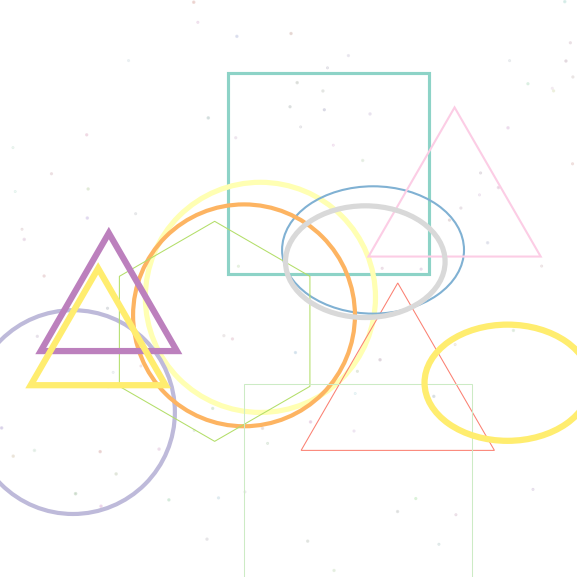[{"shape": "square", "thickness": 1.5, "radius": 0.87, "center": [0.569, 0.699]}, {"shape": "circle", "thickness": 2.5, "radius": 1.0, "center": [0.451, 0.484]}, {"shape": "circle", "thickness": 2, "radius": 0.88, "center": [0.126, 0.286]}, {"shape": "triangle", "thickness": 0.5, "radius": 0.97, "center": [0.689, 0.316]}, {"shape": "oval", "thickness": 1, "radius": 0.79, "center": [0.646, 0.566]}, {"shape": "circle", "thickness": 2, "radius": 0.96, "center": [0.423, 0.453]}, {"shape": "hexagon", "thickness": 0.5, "radius": 0.95, "center": [0.372, 0.425]}, {"shape": "triangle", "thickness": 1, "radius": 0.86, "center": [0.787, 0.641]}, {"shape": "oval", "thickness": 2.5, "radius": 0.69, "center": [0.633, 0.546]}, {"shape": "triangle", "thickness": 3, "radius": 0.68, "center": [0.188, 0.459]}, {"shape": "square", "thickness": 0.5, "radius": 0.99, "center": [0.62, 0.136]}, {"shape": "triangle", "thickness": 3, "radius": 0.67, "center": [0.17, 0.4]}, {"shape": "oval", "thickness": 3, "radius": 0.72, "center": [0.879, 0.336]}]